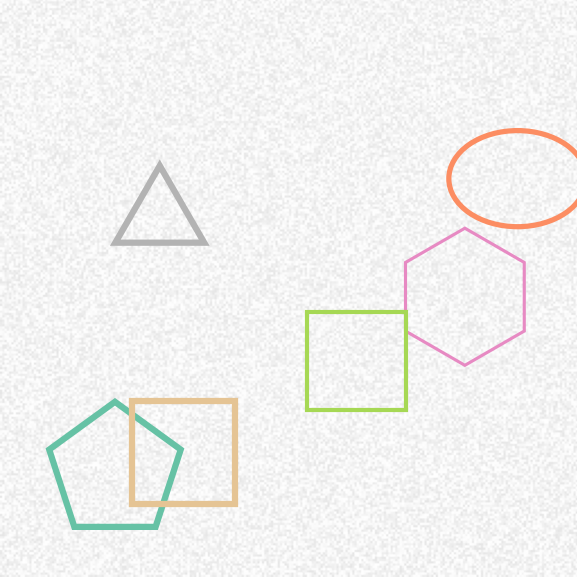[{"shape": "pentagon", "thickness": 3, "radius": 0.6, "center": [0.199, 0.184]}, {"shape": "oval", "thickness": 2.5, "radius": 0.59, "center": [0.896, 0.69]}, {"shape": "hexagon", "thickness": 1.5, "radius": 0.59, "center": [0.805, 0.485]}, {"shape": "square", "thickness": 2, "radius": 0.43, "center": [0.618, 0.374]}, {"shape": "square", "thickness": 3, "radius": 0.45, "center": [0.318, 0.216]}, {"shape": "triangle", "thickness": 3, "radius": 0.44, "center": [0.277, 0.623]}]